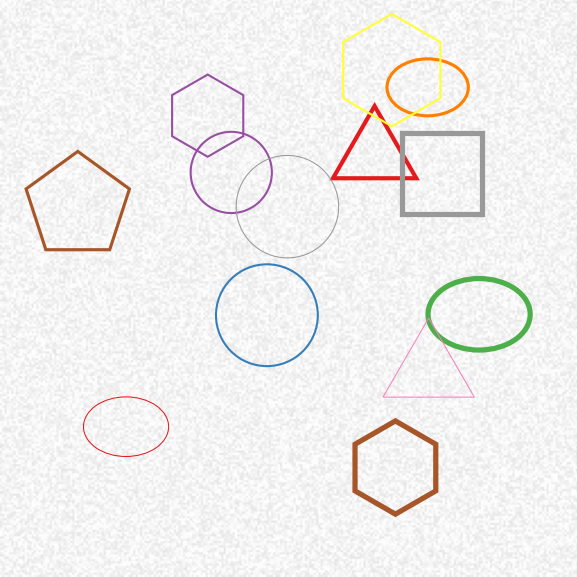[{"shape": "triangle", "thickness": 2, "radius": 0.42, "center": [0.649, 0.732]}, {"shape": "oval", "thickness": 0.5, "radius": 0.37, "center": [0.218, 0.26]}, {"shape": "circle", "thickness": 1, "radius": 0.44, "center": [0.462, 0.453]}, {"shape": "oval", "thickness": 2.5, "radius": 0.44, "center": [0.83, 0.455]}, {"shape": "circle", "thickness": 1, "radius": 0.35, "center": [0.4, 0.701]}, {"shape": "hexagon", "thickness": 1, "radius": 0.36, "center": [0.36, 0.799]}, {"shape": "oval", "thickness": 1.5, "radius": 0.35, "center": [0.741, 0.848]}, {"shape": "hexagon", "thickness": 1, "radius": 0.49, "center": [0.678, 0.878]}, {"shape": "hexagon", "thickness": 2.5, "radius": 0.4, "center": [0.685, 0.19]}, {"shape": "pentagon", "thickness": 1.5, "radius": 0.47, "center": [0.135, 0.643]}, {"shape": "triangle", "thickness": 0.5, "radius": 0.46, "center": [0.742, 0.357]}, {"shape": "circle", "thickness": 0.5, "radius": 0.44, "center": [0.498, 0.641]}, {"shape": "square", "thickness": 2.5, "radius": 0.35, "center": [0.765, 0.699]}]